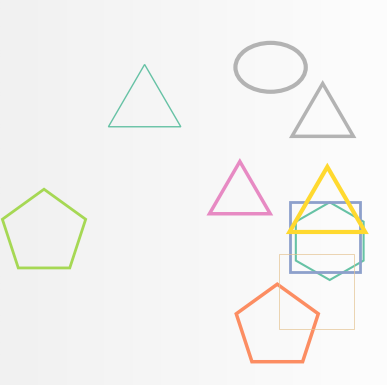[{"shape": "triangle", "thickness": 1, "radius": 0.54, "center": [0.373, 0.725]}, {"shape": "hexagon", "thickness": 1.5, "radius": 0.5, "center": [0.851, 0.374]}, {"shape": "pentagon", "thickness": 2.5, "radius": 0.56, "center": [0.716, 0.151]}, {"shape": "square", "thickness": 2, "radius": 0.45, "center": [0.838, 0.384]}, {"shape": "triangle", "thickness": 2.5, "radius": 0.45, "center": [0.619, 0.49]}, {"shape": "pentagon", "thickness": 2, "radius": 0.57, "center": [0.114, 0.395]}, {"shape": "triangle", "thickness": 3, "radius": 0.56, "center": [0.845, 0.454]}, {"shape": "square", "thickness": 0.5, "radius": 0.49, "center": [0.817, 0.243]}, {"shape": "triangle", "thickness": 2.5, "radius": 0.46, "center": [0.833, 0.692]}, {"shape": "oval", "thickness": 3, "radius": 0.45, "center": [0.698, 0.825]}]